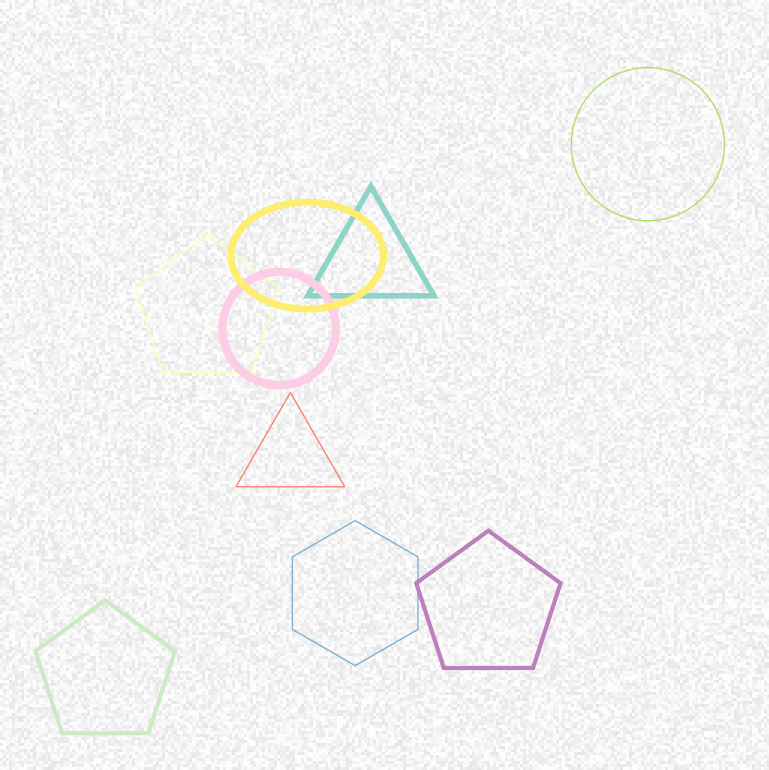[{"shape": "triangle", "thickness": 2, "radius": 0.47, "center": [0.482, 0.663]}, {"shape": "pentagon", "thickness": 0.5, "radius": 0.49, "center": [0.269, 0.596]}, {"shape": "triangle", "thickness": 0.5, "radius": 0.41, "center": [0.377, 0.409]}, {"shape": "hexagon", "thickness": 0.5, "radius": 0.47, "center": [0.461, 0.23]}, {"shape": "circle", "thickness": 0.5, "radius": 0.5, "center": [0.841, 0.813]}, {"shape": "circle", "thickness": 3, "radius": 0.37, "center": [0.363, 0.573]}, {"shape": "pentagon", "thickness": 1.5, "radius": 0.49, "center": [0.634, 0.212]}, {"shape": "pentagon", "thickness": 1.5, "radius": 0.48, "center": [0.137, 0.125]}, {"shape": "oval", "thickness": 2.5, "radius": 0.5, "center": [0.399, 0.668]}]